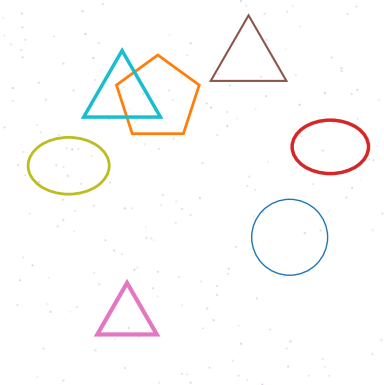[{"shape": "circle", "thickness": 1, "radius": 0.49, "center": [0.752, 0.384]}, {"shape": "pentagon", "thickness": 2, "radius": 0.56, "center": [0.41, 0.744]}, {"shape": "oval", "thickness": 2.5, "radius": 0.5, "center": [0.858, 0.619]}, {"shape": "triangle", "thickness": 1.5, "radius": 0.57, "center": [0.646, 0.847]}, {"shape": "triangle", "thickness": 3, "radius": 0.45, "center": [0.33, 0.176]}, {"shape": "oval", "thickness": 2, "radius": 0.53, "center": [0.178, 0.569]}, {"shape": "triangle", "thickness": 2.5, "radius": 0.58, "center": [0.317, 0.753]}]